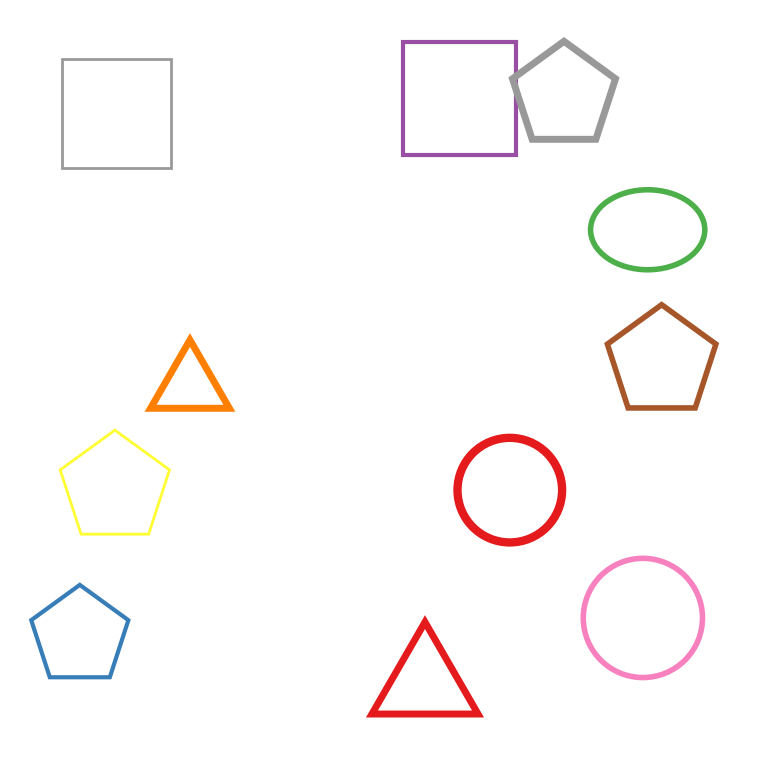[{"shape": "triangle", "thickness": 2.5, "radius": 0.4, "center": [0.552, 0.112]}, {"shape": "circle", "thickness": 3, "radius": 0.34, "center": [0.662, 0.363]}, {"shape": "pentagon", "thickness": 1.5, "radius": 0.33, "center": [0.104, 0.174]}, {"shape": "oval", "thickness": 2, "radius": 0.37, "center": [0.841, 0.702]}, {"shape": "square", "thickness": 1.5, "radius": 0.37, "center": [0.597, 0.872]}, {"shape": "triangle", "thickness": 2.5, "radius": 0.3, "center": [0.247, 0.499]}, {"shape": "pentagon", "thickness": 1, "radius": 0.37, "center": [0.149, 0.367]}, {"shape": "pentagon", "thickness": 2, "radius": 0.37, "center": [0.859, 0.53]}, {"shape": "circle", "thickness": 2, "radius": 0.39, "center": [0.835, 0.197]}, {"shape": "pentagon", "thickness": 2.5, "radius": 0.35, "center": [0.732, 0.876]}, {"shape": "square", "thickness": 1, "radius": 0.35, "center": [0.152, 0.852]}]